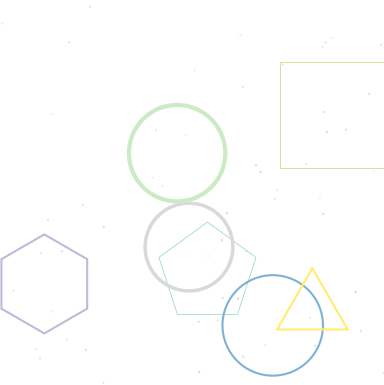[{"shape": "pentagon", "thickness": 0.5, "radius": 0.66, "center": [0.539, 0.29]}, {"shape": "hexagon", "thickness": 1.5, "radius": 0.64, "center": [0.115, 0.263]}, {"shape": "circle", "thickness": 1.5, "radius": 0.65, "center": [0.708, 0.155]}, {"shape": "square", "thickness": 0.5, "radius": 0.69, "center": [0.864, 0.701]}, {"shape": "circle", "thickness": 2.5, "radius": 0.57, "center": [0.491, 0.358]}, {"shape": "circle", "thickness": 3, "radius": 0.63, "center": [0.46, 0.602]}, {"shape": "triangle", "thickness": 1.5, "radius": 0.53, "center": [0.811, 0.197]}]